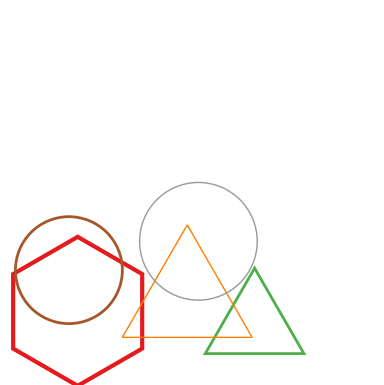[{"shape": "hexagon", "thickness": 3, "radius": 0.97, "center": [0.202, 0.191]}, {"shape": "triangle", "thickness": 2, "radius": 0.74, "center": [0.661, 0.156]}, {"shape": "triangle", "thickness": 1, "radius": 0.97, "center": [0.486, 0.221]}, {"shape": "circle", "thickness": 2, "radius": 0.69, "center": [0.179, 0.298]}, {"shape": "circle", "thickness": 1, "radius": 0.76, "center": [0.515, 0.373]}]